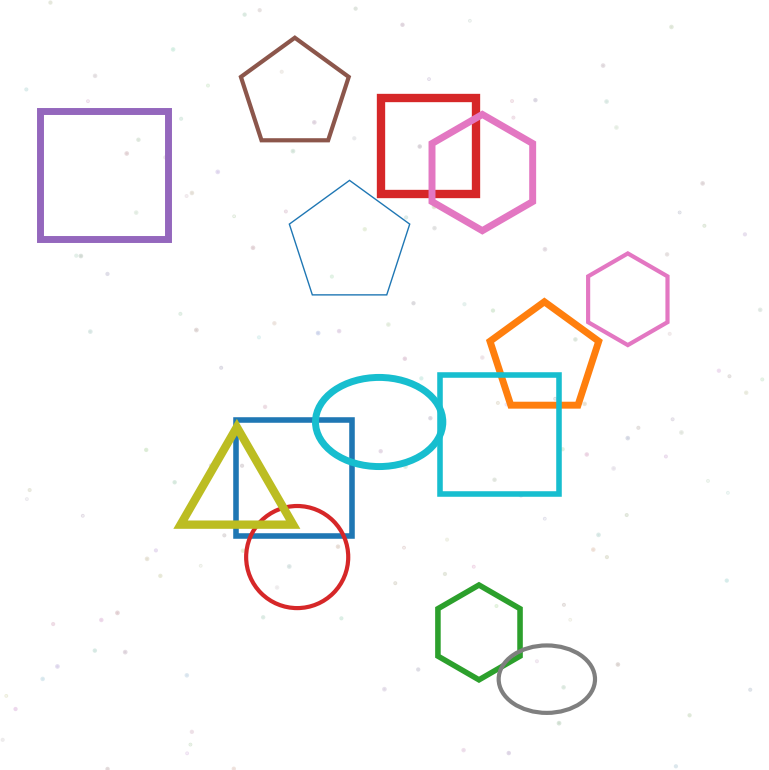[{"shape": "pentagon", "thickness": 0.5, "radius": 0.41, "center": [0.454, 0.684]}, {"shape": "square", "thickness": 2, "radius": 0.38, "center": [0.381, 0.379]}, {"shape": "pentagon", "thickness": 2.5, "radius": 0.37, "center": [0.707, 0.534]}, {"shape": "hexagon", "thickness": 2, "radius": 0.31, "center": [0.622, 0.179]}, {"shape": "circle", "thickness": 1.5, "radius": 0.33, "center": [0.386, 0.277]}, {"shape": "square", "thickness": 3, "radius": 0.31, "center": [0.556, 0.81]}, {"shape": "square", "thickness": 2.5, "radius": 0.42, "center": [0.135, 0.773]}, {"shape": "pentagon", "thickness": 1.5, "radius": 0.37, "center": [0.383, 0.877]}, {"shape": "hexagon", "thickness": 1.5, "radius": 0.3, "center": [0.815, 0.611]}, {"shape": "hexagon", "thickness": 2.5, "radius": 0.38, "center": [0.626, 0.776]}, {"shape": "oval", "thickness": 1.5, "radius": 0.31, "center": [0.71, 0.118]}, {"shape": "triangle", "thickness": 3, "radius": 0.42, "center": [0.308, 0.361]}, {"shape": "oval", "thickness": 2.5, "radius": 0.41, "center": [0.492, 0.452]}, {"shape": "square", "thickness": 2, "radius": 0.38, "center": [0.649, 0.436]}]